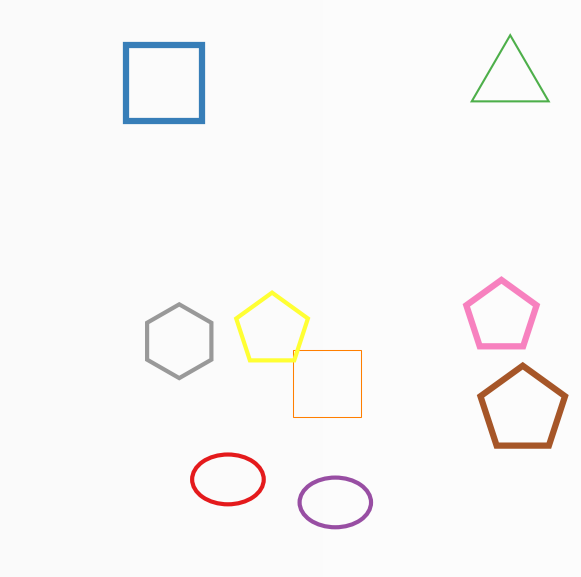[{"shape": "oval", "thickness": 2, "radius": 0.31, "center": [0.392, 0.169]}, {"shape": "square", "thickness": 3, "radius": 0.33, "center": [0.283, 0.855]}, {"shape": "triangle", "thickness": 1, "radius": 0.38, "center": [0.878, 0.862]}, {"shape": "oval", "thickness": 2, "radius": 0.31, "center": [0.577, 0.129]}, {"shape": "square", "thickness": 0.5, "radius": 0.29, "center": [0.563, 0.335]}, {"shape": "pentagon", "thickness": 2, "radius": 0.32, "center": [0.468, 0.428]}, {"shape": "pentagon", "thickness": 3, "radius": 0.38, "center": [0.899, 0.289]}, {"shape": "pentagon", "thickness": 3, "radius": 0.32, "center": [0.863, 0.451]}, {"shape": "hexagon", "thickness": 2, "radius": 0.32, "center": [0.308, 0.408]}]